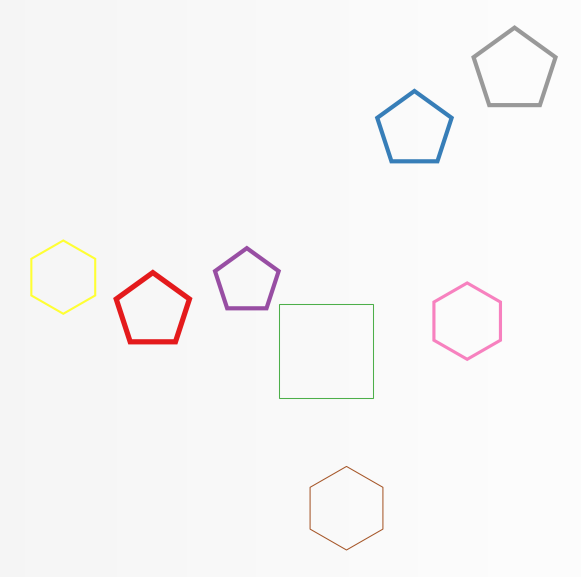[{"shape": "pentagon", "thickness": 2.5, "radius": 0.33, "center": [0.263, 0.461]}, {"shape": "pentagon", "thickness": 2, "radius": 0.34, "center": [0.713, 0.774]}, {"shape": "square", "thickness": 0.5, "radius": 0.4, "center": [0.56, 0.391]}, {"shape": "pentagon", "thickness": 2, "radius": 0.29, "center": [0.425, 0.512]}, {"shape": "hexagon", "thickness": 1, "radius": 0.32, "center": [0.109, 0.519]}, {"shape": "hexagon", "thickness": 0.5, "radius": 0.36, "center": [0.596, 0.119]}, {"shape": "hexagon", "thickness": 1.5, "radius": 0.33, "center": [0.804, 0.443]}, {"shape": "pentagon", "thickness": 2, "radius": 0.37, "center": [0.885, 0.877]}]